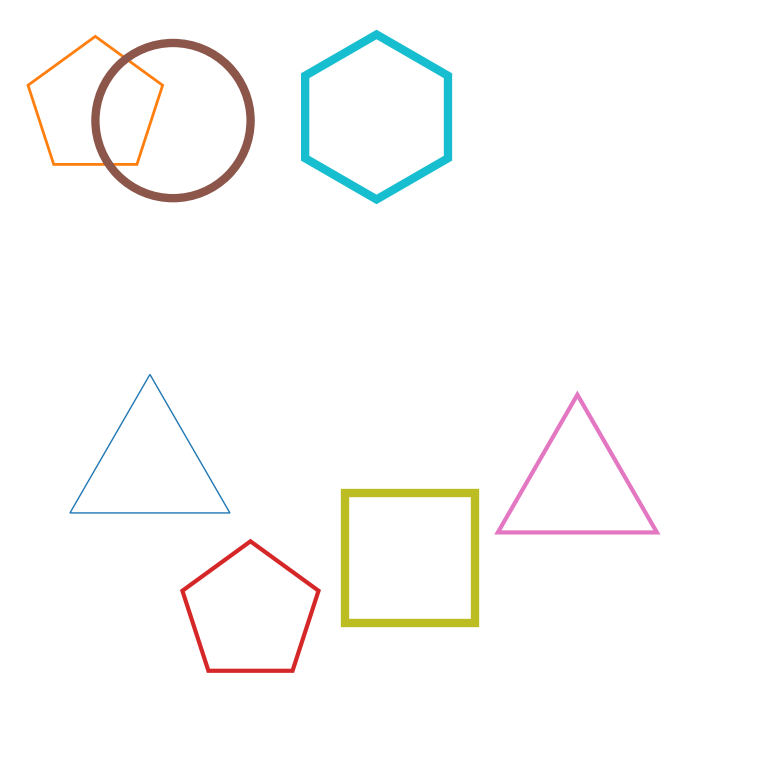[{"shape": "triangle", "thickness": 0.5, "radius": 0.6, "center": [0.195, 0.394]}, {"shape": "pentagon", "thickness": 1, "radius": 0.46, "center": [0.124, 0.861]}, {"shape": "pentagon", "thickness": 1.5, "radius": 0.46, "center": [0.325, 0.204]}, {"shape": "circle", "thickness": 3, "radius": 0.5, "center": [0.225, 0.843]}, {"shape": "triangle", "thickness": 1.5, "radius": 0.6, "center": [0.75, 0.368]}, {"shape": "square", "thickness": 3, "radius": 0.42, "center": [0.533, 0.275]}, {"shape": "hexagon", "thickness": 3, "radius": 0.54, "center": [0.489, 0.848]}]